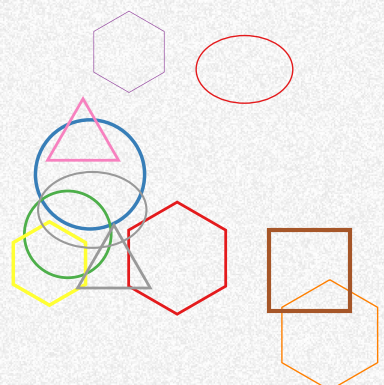[{"shape": "oval", "thickness": 1, "radius": 0.63, "center": [0.635, 0.82]}, {"shape": "hexagon", "thickness": 2, "radius": 0.73, "center": [0.46, 0.33]}, {"shape": "circle", "thickness": 2.5, "radius": 0.71, "center": [0.234, 0.547]}, {"shape": "circle", "thickness": 2, "radius": 0.56, "center": [0.176, 0.391]}, {"shape": "hexagon", "thickness": 0.5, "radius": 0.53, "center": [0.335, 0.865]}, {"shape": "hexagon", "thickness": 1, "radius": 0.72, "center": [0.857, 0.13]}, {"shape": "hexagon", "thickness": 2.5, "radius": 0.54, "center": [0.128, 0.316]}, {"shape": "square", "thickness": 3, "radius": 0.52, "center": [0.805, 0.297]}, {"shape": "triangle", "thickness": 2, "radius": 0.53, "center": [0.216, 0.637]}, {"shape": "oval", "thickness": 1.5, "radius": 0.7, "center": [0.24, 0.455]}, {"shape": "triangle", "thickness": 2, "radius": 0.54, "center": [0.296, 0.306]}]